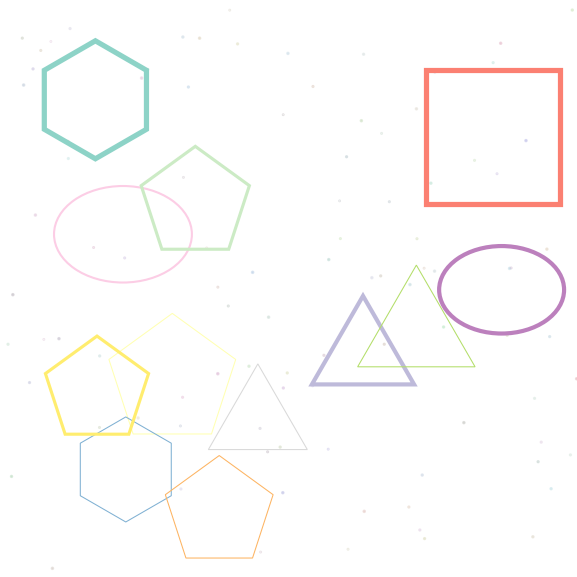[{"shape": "hexagon", "thickness": 2.5, "radius": 0.51, "center": [0.165, 0.826]}, {"shape": "pentagon", "thickness": 0.5, "radius": 0.58, "center": [0.298, 0.341]}, {"shape": "triangle", "thickness": 2, "radius": 0.51, "center": [0.629, 0.385]}, {"shape": "square", "thickness": 2.5, "radius": 0.58, "center": [0.854, 0.763]}, {"shape": "hexagon", "thickness": 0.5, "radius": 0.45, "center": [0.218, 0.186]}, {"shape": "pentagon", "thickness": 0.5, "radius": 0.49, "center": [0.38, 0.112]}, {"shape": "triangle", "thickness": 0.5, "radius": 0.59, "center": [0.721, 0.423]}, {"shape": "oval", "thickness": 1, "radius": 0.6, "center": [0.213, 0.593]}, {"shape": "triangle", "thickness": 0.5, "radius": 0.49, "center": [0.446, 0.27]}, {"shape": "oval", "thickness": 2, "radius": 0.54, "center": [0.869, 0.497]}, {"shape": "pentagon", "thickness": 1.5, "radius": 0.49, "center": [0.338, 0.647]}, {"shape": "pentagon", "thickness": 1.5, "radius": 0.47, "center": [0.168, 0.323]}]